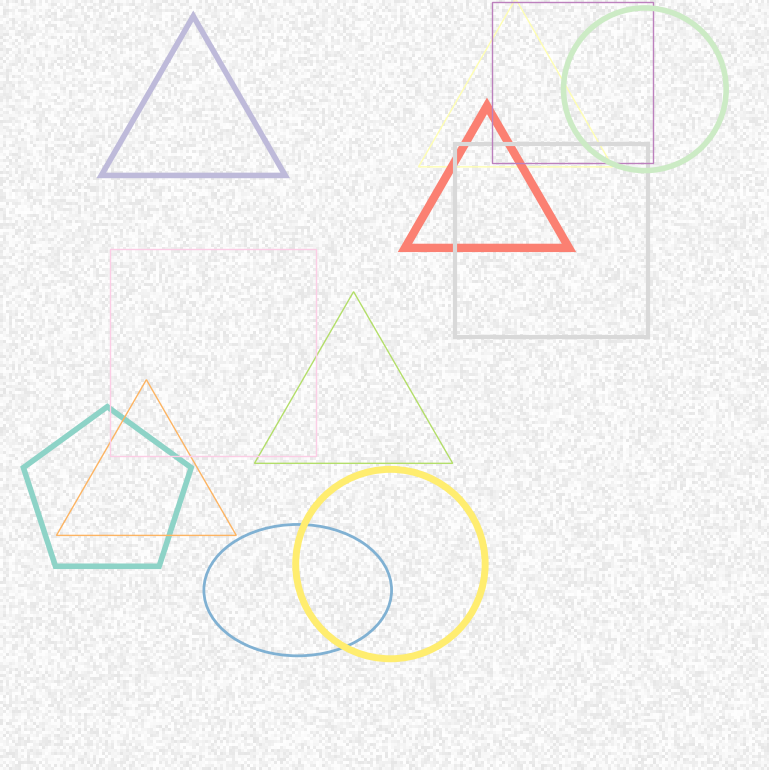[{"shape": "pentagon", "thickness": 2, "radius": 0.57, "center": [0.139, 0.357]}, {"shape": "triangle", "thickness": 0.5, "radius": 0.73, "center": [0.67, 0.856]}, {"shape": "triangle", "thickness": 2, "radius": 0.69, "center": [0.251, 0.841]}, {"shape": "triangle", "thickness": 3, "radius": 0.61, "center": [0.632, 0.74]}, {"shape": "oval", "thickness": 1, "radius": 0.61, "center": [0.387, 0.234]}, {"shape": "triangle", "thickness": 0.5, "radius": 0.67, "center": [0.19, 0.372]}, {"shape": "triangle", "thickness": 0.5, "radius": 0.74, "center": [0.459, 0.473]}, {"shape": "square", "thickness": 0.5, "radius": 0.67, "center": [0.277, 0.542]}, {"shape": "square", "thickness": 1.5, "radius": 0.63, "center": [0.716, 0.688]}, {"shape": "square", "thickness": 0.5, "radius": 0.52, "center": [0.744, 0.893]}, {"shape": "circle", "thickness": 2, "radius": 0.53, "center": [0.837, 0.884]}, {"shape": "circle", "thickness": 2.5, "radius": 0.62, "center": [0.507, 0.267]}]